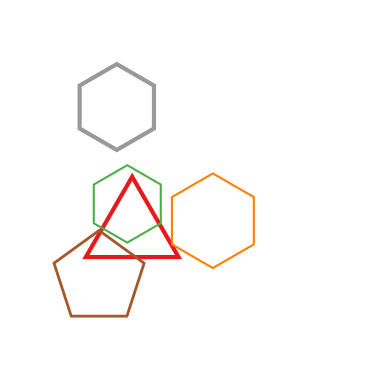[{"shape": "triangle", "thickness": 3, "radius": 0.7, "center": [0.343, 0.402]}, {"shape": "hexagon", "thickness": 1.5, "radius": 0.5, "center": [0.331, 0.47]}, {"shape": "hexagon", "thickness": 1.5, "radius": 0.61, "center": [0.553, 0.427]}, {"shape": "pentagon", "thickness": 2, "radius": 0.62, "center": [0.257, 0.278]}, {"shape": "hexagon", "thickness": 3, "radius": 0.56, "center": [0.303, 0.722]}]